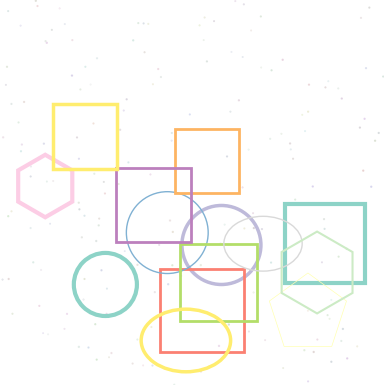[{"shape": "circle", "thickness": 3, "radius": 0.41, "center": [0.274, 0.261]}, {"shape": "square", "thickness": 3, "radius": 0.52, "center": [0.845, 0.368]}, {"shape": "pentagon", "thickness": 0.5, "radius": 0.53, "center": [0.8, 0.186]}, {"shape": "circle", "thickness": 2.5, "radius": 0.51, "center": [0.575, 0.364]}, {"shape": "square", "thickness": 2, "radius": 0.54, "center": [0.525, 0.194]}, {"shape": "circle", "thickness": 1, "radius": 0.53, "center": [0.434, 0.396]}, {"shape": "square", "thickness": 2, "radius": 0.41, "center": [0.539, 0.583]}, {"shape": "square", "thickness": 2, "radius": 0.5, "center": [0.567, 0.266]}, {"shape": "hexagon", "thickness": 3, "radius": 0.41, "center": [0.118, 0.517]}, {"shape": "oval", "thickness": 1, "radius": 0.51, "center": [0.683, 0.367]}, {"shape": "square", "thickness": 2, "radius": 0.48, "center": [0.399, 0.467]}, {"shape": "hexagon", "thickness": 1.5, "radius": 0.53, "center": [0.824, 0.292]}, {"shape": "oval", "thickness": 2.5, "radius": 0.58, "center": [0.483, 0.116]}, {"shape": "square", "thickness": 2.5, "radius": 0.42, "center": [0.221, 0.645]}]